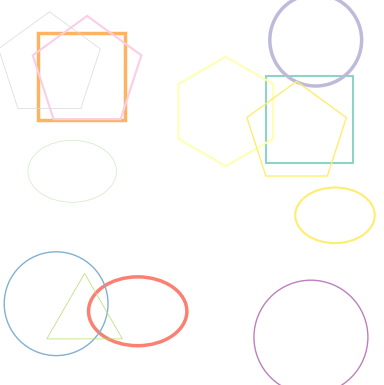[{"shape": "square", "thickness": 1.5, "radius": 0.56, "center": [0.804, 0.689]}, {"shape": "hexagon", "thickness": 1.5, "radius": 0.71, "center": [0.586, 0.711]}, {"shape": "circle", "thickness": 2.5, "radius": 0.6, "center": [0.82, 0.896]}, {"shape": "oval", "thickness": 2.5, "radius": 0.64, "center": [0.358, 0.191]}, {"shape": "circle", "thickness": 1, "radius": 0.67, "center": [0.146, 0.211]}, {"shape": "square", "thickness": 2.5, "radius": 0.56, "center": [0.213, 0.8]}, {"shape": "triangle", "thickness": 0.5, "radius": 0.57, "center": [0.22, 0.176]}, {"shape": "pentagon", "thickness": 1.5, "radius": 0.74, "center": [0.226, 0.81]}, {"shape": "pentagon", "thickness": 0.5, "radius": 0.69, "center": [0.128, 0.83]}, {"shape": "circle", "thickness": 1, "radius": 0.74, "center": [0.808, 0.124]}, {"shape": "oval", "thickness": 0.5, "radius": 0.58, "center": [0.188, 0.555]}, {"shape": "pentagon", "thickness": 1, "radius": 0.68, "center": [0.77, 0.653]}, {"shape": "oval", "thickness": 1.5, "radius": 0.52, "center": [0.87, 0.441]}]